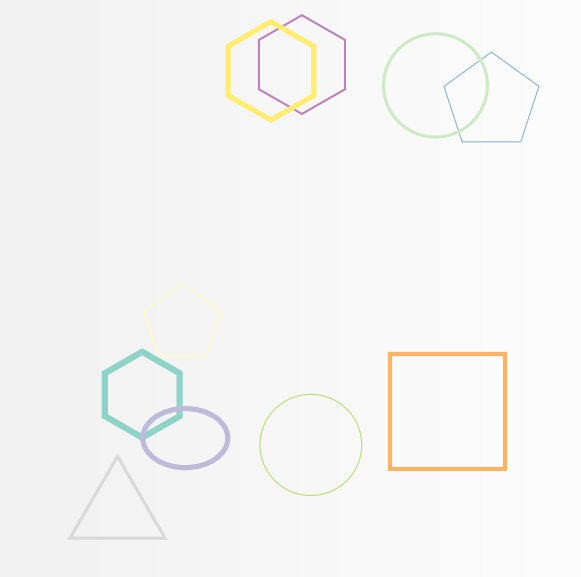[{"shape": "hexagon", "thickness": 3, "radius": 0.37, "center": [0.245, 0.316]}, {"shape": "pentagon", "thickness": 0.5, "radius": 0.35, "center": [0.314, 0.439]}, {"shape": "oval", "thickness": 2.5, "radius": 0.37, "center": [0.319, 0.241]}, {"shape": "pentagon", "thickness": 0.5, "radius": 0.43, "center": [0.845, 0.823]}, {"shape": "square", "thickness": 2, "radius": 0.5, "center": [0.769, 0.286]}, {"shape": "circle", "thickness": 0.5, "radius": 0.44, "center": [0.535, 0.229]}, {"shape": "triangle", "thickness": 1.5, "radius": 0.47, "center": [0.202, 0.114]}, {"shape": "hexagon", "thickness": 1, "radius": 0.43, "center": [0.519, 0.887]}, {"shape": "circle", "thickness": 1.5, "radius": 0.45, "center": [0.749, 0.851]}, {"shape": "hexagon", "thickness": 2.5, "radius": 0.43, "center": [0.466, 0.876]}]